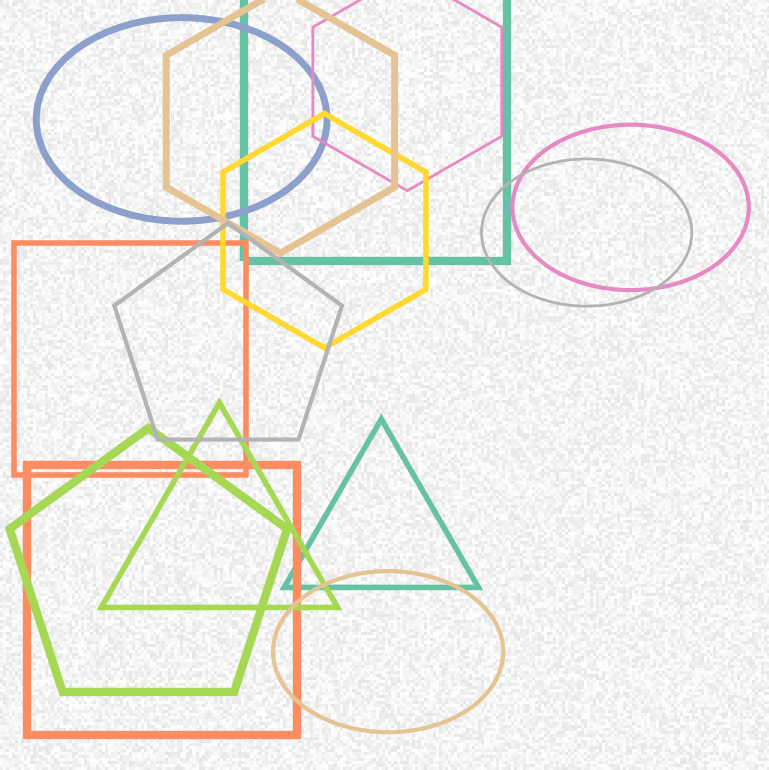[{"shape": "triangle", "thickness": 2, "radius": 0.73, "center": [0.495, 0.31]}, {"shape": "square", "thickness": 3, "radius": 0.85, "center": [0.488, 0.832]}, {"shape": "square", "thickness": 3, "radius": 0.87, "center": [0.211, 0.221]}, {"shape": "square", "thickness": 2, "radius": 0.75, "center": [0.169, 0.534]}, {"shape": "oval", "thickness": 2.5, "radius": 0.94, "center": [0.236, 0.845]}, {"shape": "oval", "thickness": 1.5, "radius": 0.77, "center": [0.819, 0.731]}, {"shape": "hexagon", "thickness": 1, "radius": 0.71, "center": [0.529, 0.894]}, {"shape": "pentagon", "thickness": 3, "radius": 0.95, "center": [0.193, 0.255]}, {"shape": "triangle", "thickness": 2, "radius": 0.89, "center": [0.285, 0.3]}, {"shape": "hexagon", "thickness": 2, "radius": 0.76, "center": [0.421, 0.7]}, {"shape": "oval", "thickness": 1.5, "radius": 0.75, "center": [0.504, 0.154]}, {"shape": "hexagon", "thickness": 2.5, "radius": 0.86, "center": [0.364, 0.843]}, {"shape": "oval", "thickness": 1, "radius": 0.68, "center": [0.762, 0.698]}, {"shape": "pentagon", "thickness": 1.5, "radius": 0.78, "center": [0.296, 0.555]}]